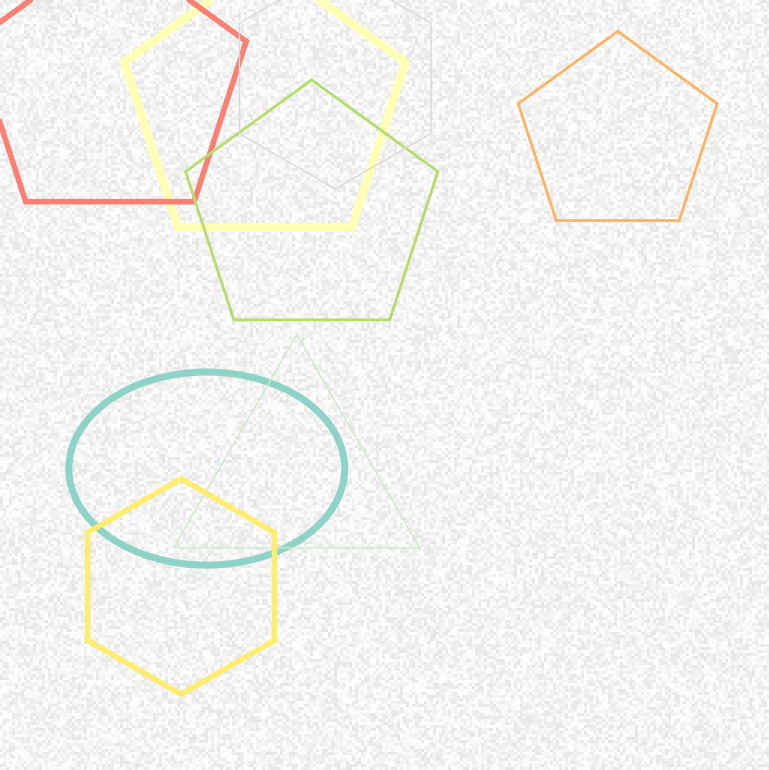[{"shape": "oval", "thickness": 2.5, "radius": 0.9, "center": [0.269, 0.391]}, {"shape": "pentagon", "thickness": 3, "radius": 0.96, "center": [0.344, 0.86]}, {"shape": "pentagon", "thickness": 2, "radius": 0.93, "center": [0.143, 0.889]}, {"shape": "pentagon", "thickness": 1, "radius": 0.68, "center": [0.802, 0.823]}, {"shape": "pentagon", "thickness": 1, "radius": 0.86, "center": [0.405, 0.724]}, {"shape": "hexagon", "thickness": 0.5, "radius": 0.72, "center": [0.435, 0.898]}, {"shape": "triangle", "thickness": 0.5, "radius": 0.92, "center": [0.385, 0.381]}, {"shape": "hexagon", "thickness": 2, "radius": 0.7, "center": [0.235, 0.238]}]